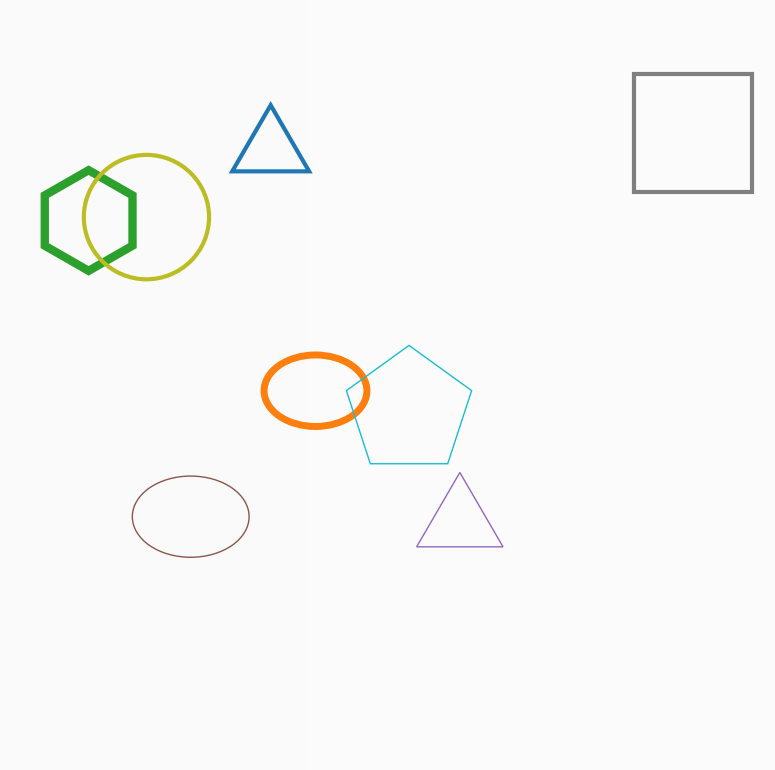[{"shape": "triangle", "thickness": 1.5, "radius": 0.29, "center": [0.349, 0.806]}, {"shape": "oval", "thickness": 2.5, "radius": 0.33, "center": [0.407, 0.493]}, {"shape": "hexagon", "thickness": 3, "radius": 0.33, "center": [0.114, 0.714]}, {"shape": "triangle", "thickness": 0.5, "radius": 0.32, "center": [0.593, 0.322]}, {"shape": "oval", "thickness": 0.5, "radius": 0.38, "center": [0.246, 0.329]}, {"shape": "square", "thickness": 1.5, "radius": 0.38, "center": [0.894, 0.827]}, {"shape": "circle", "thickness": 1.5, "radius": 0.4, "center": [0.189, 0.718]}, {"shape": "pentagon", "thickness": 0.5, "radius": 0.42, "center": [0.528, 0.466]}]